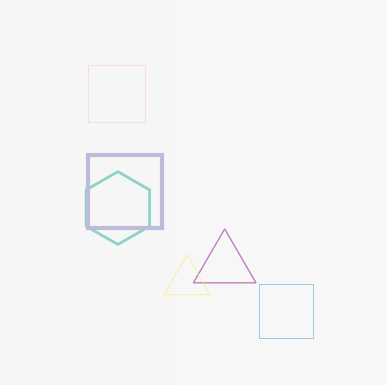[{"shape": "hexagon", "thickness": 2, "radius": 0.47, "center": [0.304, 0.46]}, {"shape": "square", "thickness": 3, "radius": 0.48, "center": [0.324, 0.503]}, {"shape": "square", "thickness": 0.5, "radius": 0.35, "center": [0.738, 0.192]}, {"shape": "square", "thickness": 0.5, "radius": 0.37, "center": [0.301, 0.757]}, {"shape": "triangle", "thickness": 1, "radius": 0.47, "center": [0.58, 0.312]}, {"shape": "triangle", "thickness": 0.5, "radius": 0.35, "center": [0.483, 0.269]}]